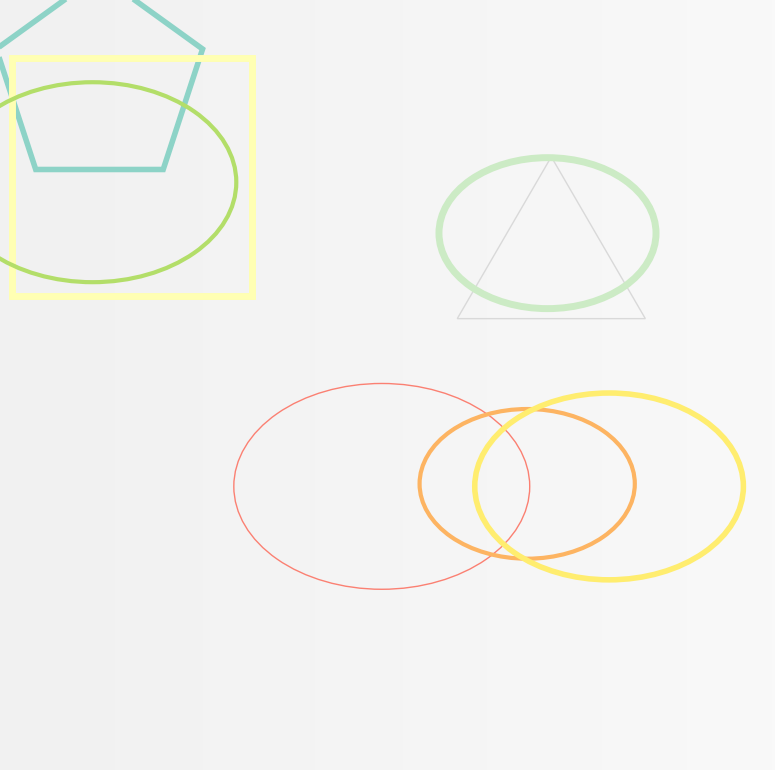[{"shape": "pentagon", "thickness": 2, "radius": 0.7, "center": [0.128, 0.893]}, {"shape": "square", "thickness": 2.5, "radius": 0.77, "center": [0.171, 0.77]}, {"shape": "oval", "thickness": 0.5, "radius": 0.95, "center": [0.493, 0.368]}, {"shape": "oval", "thickness": 1.5, "radius": 0.69, "center": [0.68, 0.372]}, {"shape": "oval", "thickness": 1.5, "radius": 0.93, "center": [0.119, 0.763]}, {"shape": "triangle", "thickness": 0.5, "radius": 0.7, "center": [0.711, 0.656]}, {"shape": "oval", "thickness": 2.5, "radius": 0.7, "center": [0.706, 0.697]}, {"shape": "oval", "thickness": 2, "radius": 0.87, "center": [0.786, 0.368]}]